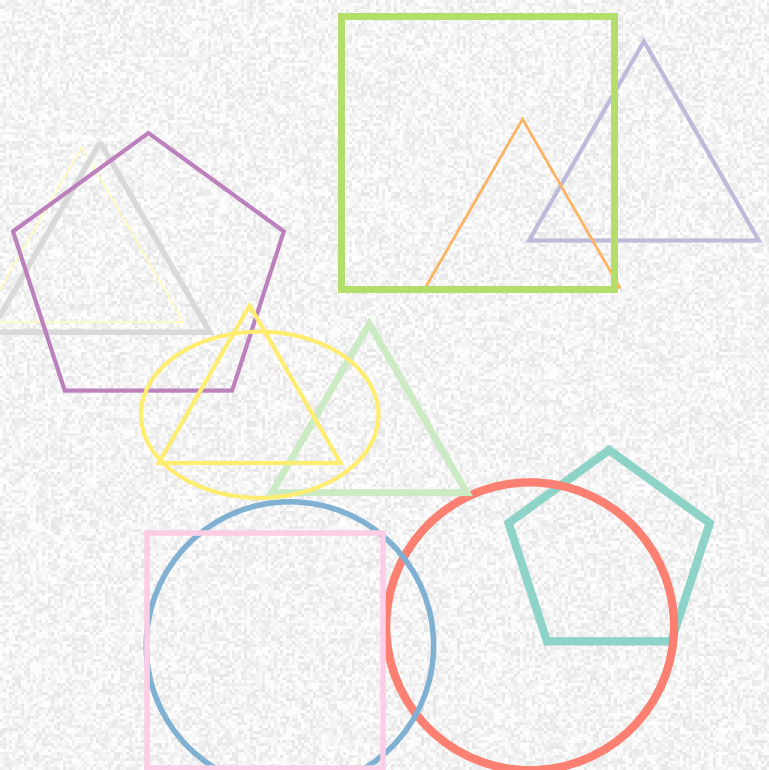[{"shape": "pentagon", "thickness": 3, "radius": 0.69, "center": [0.791, 0.278]}, {"shape": "triangle", "thickness": 0.5, "radius": 0.76, "center": [0.107, 0.658]}, {"shape": "triangle", "thickness": 1.5, "radius": 0.86, "center": [0.836, 0.774]}, {"shape": "circle", "thickness": 3, "radius": 0.93, "center": [0.688, 0.187]}, {"shape": "circle", "thickness": 2, "radius": 0.93, "center": [0.377, 0.162]}, {"shape": "triangle", "thickness": 1, "radius": 0.73, "center": [0.679, 0.7]}, {"shape": "square", "thickness": 2.5, "radius": 0.88, "center": [0.62, 0.802]}, {"shape": "square", "thickness": 2, "radius": 0.76, "center": [0.344, 0.155]}, {"shape": "triangle", "thickness": 2, "radius": 0.82, "center": [0.13, 0.651]}, {"shape": "pentagon", "thickness": 1.5, "radius": 0.92, "center": [0.193, 0.642]}, {"shape": "triangle", "thickness": 2.5, "radius": 0.73, "center": [0.48, 0.433]}, {"shape": "triangle", "thickness": 1.5, "radius": 0.68, "center": [0.324, 0.467]}, {"shape": "oval", "thickness": 1.5, "radius": 0.77, "center": [0.337, 0.461]}]